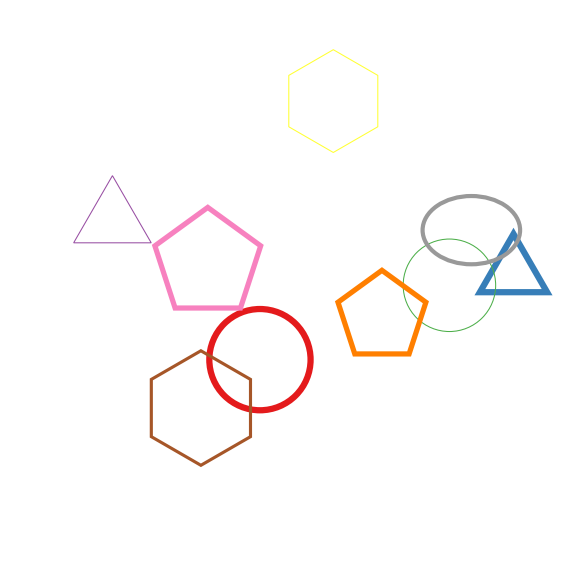[{"shape": "circle", "thickness": 3, "radius": 0.44, "center": [0.45, 0.376]}, {"shape": "triangle", "thickness": 3, "radius": 0.34, "center": [0.889, 0.527]}, {"shape": "circle", "thickness": 0.5, "radius": 0.4, "center": [0.778, 0.505]}, {"shape": "triangle", "thickness": 0.5, "radius": 0.39, "center": [0.195, 0.617]}, {"shape": "pentagon", "thickness": 2.5, "radius": 0.4, "center": [0.661, 0.451]}, {"shape": "hexagon", "thickness": 0.5, "radius": 0.44, "center": [0.577, 0.824]}, {"shape": "hexagon", "thickness": 1.5, "radius": 0.5, "center": [0.348, 0.293]}, {"shape": "pentagon", "thickness": 2.5, "radius": 0.48, "center": [0.36, 0.544]}, {"shape": "oval", "thickness": 2, "radius": 0.42, "center": [0.816, 0.601]}]